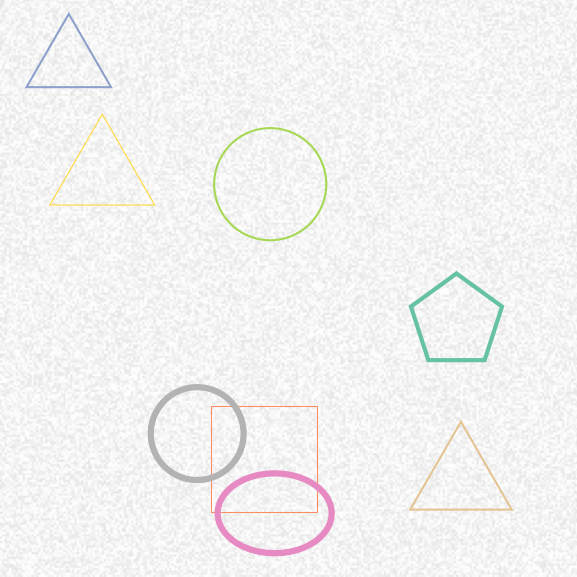[{"shape": "pentagon", "thickness": 2, "radius": 0.41, "center": [0.79, 0.443]}, {"shape": "square", "thickness": 0.5, "radius": 0.46, "center": [0.458, 0.205]}, {"shape": "triangle", "thickness": 1, "radius": 0.42, "center": [0.119, 0.89]}, {"shape": "oval", "thickness": 3, "radius": 0.49, "center": [0.476, 0.11]}, {"shape": "circle", "thickness": 1, "radius": 0.49, "center": [0.468, 0.68]}, {"shape": "triangle", "thickness": 0.5, "radius": 0.52, "center": [0.177, 0.697]}, {"shape": "triangle", "thickness": 1, "radius": 0.51, "center": [0.798, 0.167]}, {"shape": "circle", "thickness": 3, "radius": 0.4, "center": [0.341, 0.248]}]